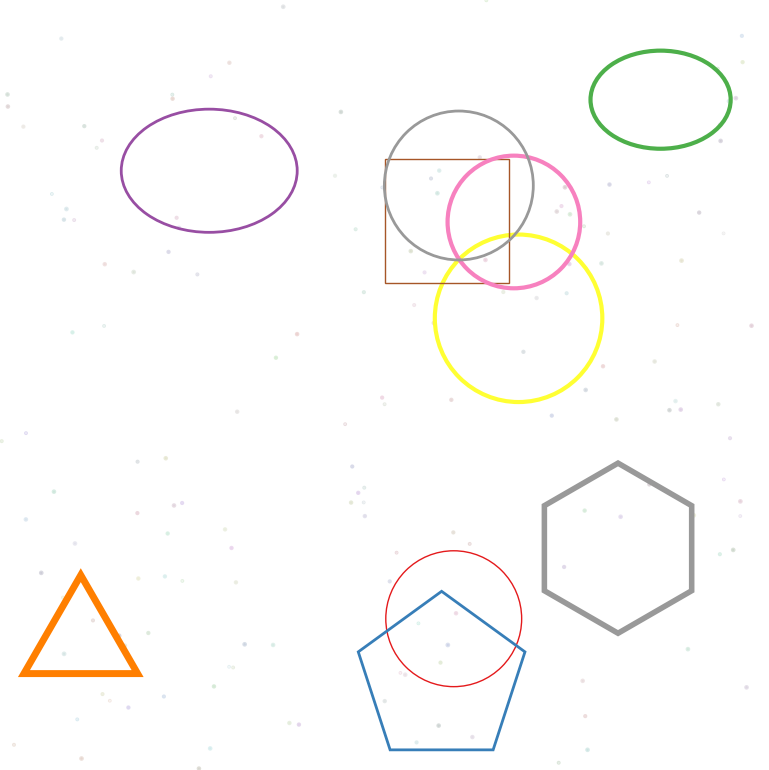[{"shape": "circle", "thickness": 0.5, "radius": 0.44, "center": [0.589, 0.196]}, {"shape": "pentagon", "thickness": 1, "radius": 0.57, "center": [0.574, 0.118]}, {"shape": "oval", "thickness": 1.5, "radius": 0.46, "center": [0.858, 0.871]}, {"shape": "oval", "thickness": 1, "radius": 0.57, "center": [0.272, 0.778]}, {"shape": "triangle", "thickness": 2.5, "radius": 0.43, "center": [0.105, 0.168]}, {"shape": "circle", "thickness": 1.5, "radius": 0.54, "center": [0.673, 0.587]}, {"shape": "square", "thickness": 0.5, "radius": 0.4, "center": [0.581, 0.713]}, {"shape": "circle", "thickness": 1.5, "radius": 0.43, "center": [0.667, 0.712]}, {"shape": "circle", "thickness": 1, "radius": 0.48, "center": [0.596, 0.759]}, {"shape": "hexagon", "thickness": 2, "radius": 0.55, "center": [0.803, 0.288]}]